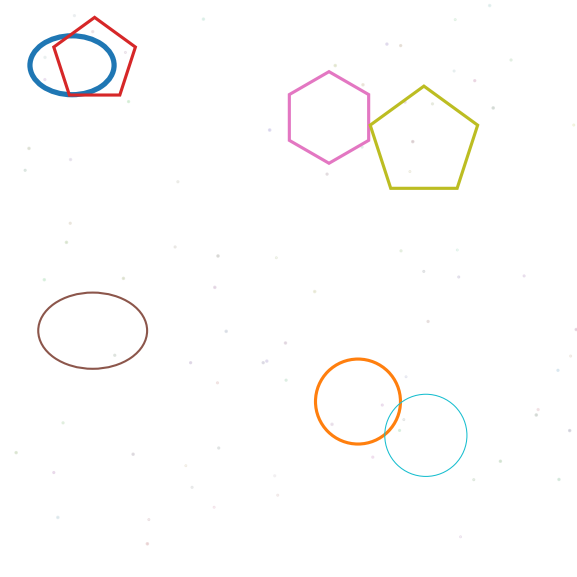[{"shape": "oval", "thickness": 2.5, "radius": 0.36, "center": [0.125, 0.886]}, {"shape": "circle", "thickness": 1.5, "radius": 0.37, "center": [0.62, 0.304]}, {"shape": "pentagon", "thickness": 1.5, "radius": 0.37, "center": [0.164, 0.895]}, {"shape": "oval", "thickness": 1, "radius": 0.47, "center": [0.16, 0.427]}, {"shape": "hexagon", "thickness": 1.5, "radius": 0.4, "center": [0.57, 0.796]}, {"shape": "pentagon", "thickness": 1.5, "radius": 0.49, "center": [0.734, 0.752]}, {"shape": "circle", "thickness": 0.5, "radius": 0.36, "center": [0.737, 0.245]}]